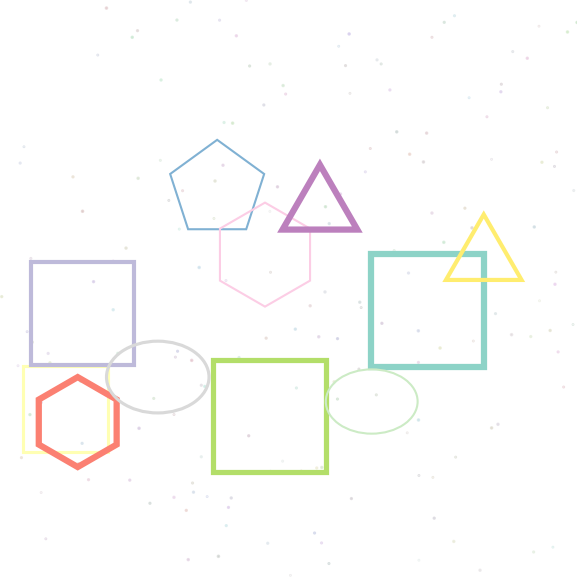[{"shape": "square", "thickness": 3, "radius": 0.49, "center": [0.74, 0.461]}, {"shape": "square", "thickness": 1.5, "radius": 0.37, "center": [0.114, 0.291]}, {"shape": "square", "thickness": 2, "radius": 0.44, "center": [0.143, 0.456]}, {"shape": "hexagon", "thickness": 3, "radius": 0.39, "center": [0.135, 0.268]}, {"shape": "pentagon", "thickness": 1, "radius": 0.43, "center": [0.376, 0.671]}, {"shape": "square", "thickness": 2.5, "radius": 0.49, "center": [0.466, 0.279]}, {"shape": "hexagon", "thickness": 1, "radius": 0.45, "center": [0.459, 0.558]}, {"shape": "oval", "thickness": 1.5, "radius": 0.44, "center": [0.273, 0.346]}, {"shape": "triangle", "thickness": 3, "radius": 0.37, "center": [0.554, 0.639]}, {"shape": "oval", "thickness": 1, "radius": 0.4, "center": [0.644, 0.304]}, {"shape": "triangle", "thickness": 2, "radius": 0.38, "center": [0.838, 0.552]}]